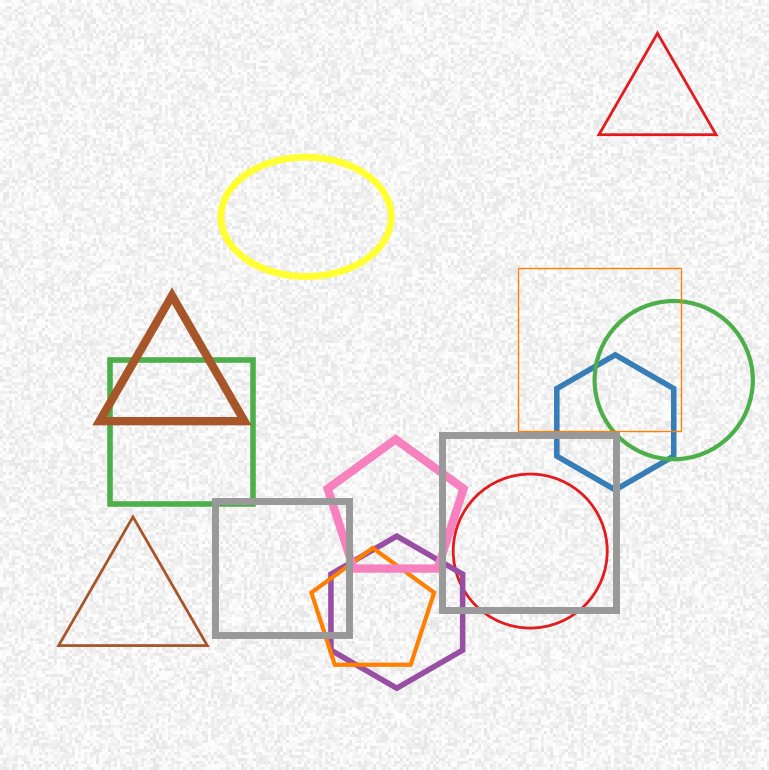[{"shape": "circle", "thickness": 1, "radius": 0.5, "center": [0.689, 0.284]}, {"shape": "triangle", "thickness": 1, "radius": 0.44, "center": [0.854, 0.869]}, {"shape": "hexagon", "thickness": 2, "radius": 0.44, "center": [0.799, 0.451]}, {"shape": "circle", "thickness": 1.5, "radius": 0.51, "center": [0.875, 0.506]}, {"shape": "square", "thickness": 2, "radius": 0.47, "center": [0.235, 0.439]}, {"shape": "hexagon", "thickness": 2, "radius": 0.49, "center": [0.515, 0.205]}, {"shape": "square", "thickness": 0.5, "radius": 0.53, "center": [0.779, 0.546]}, {"shape": "pentagon", "thickness": 1.5, "radius": 0.42, "center": [0.484, 0.204]}, {"shape": "oval", "thickness": 2.5, "radius": 0.55, "center": [0.398, 0.718]}, {"shape": "triangle", "thickness": 3, "radius": 0.54, "center": [0.223, 0.507]}, {"shape": "triangle", "thickness": 1, "radius": 0.56, "center": [0.173, 0.217]}, {"shape": "pentagon", "thickness": 3, "radius": 0.46, "center": [0.514, 0.337]}, {"shape": "square", "thickness": 2.5, "radius": 0.57, "center": [0.687, 0.321]}, {"shape": "square", "thickness": 2.5, "radius": 0.44, "center": [0.366, 0.263]}]